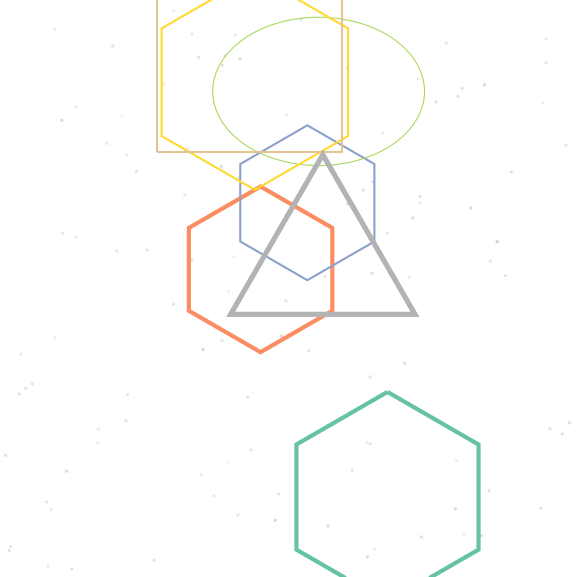[{"shape": "hexagon", "thickness": 2, "radius": 0.91, "center": [0.671, 0.138]}, {"shape": "hexagon", "thickness": 2, "radius": 0.72, "center": [0.451, 0.533]}, {"shape": "hexagon", "thickness": 1, "radius": 0.67, "center": [0.532, 0.648]}, {"shape": "oval", "thickness": 0.5, "radius": 0.92, "center": [0.552, 0.841]}, {"shape": "hexagon", "thickness": 1, "radius": 0.93, "center": [0.441, 0.857]}, {"shape": "square", "thickness": 1, "radius": 0.8, "center": [0.432, 0.896]}, {"shape": "triangle", "thickness": 2.5, "radius": 0.92, "center": [0.559, 0.547]}]